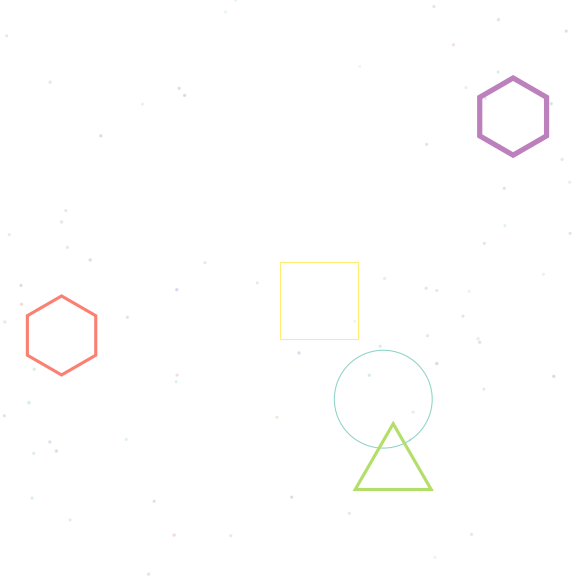[{"shape": "circle", "thickness": 0.5, "radius": 0.42, "center": [0.664, 0.308]}, {"shape": "hexagon", "thickness": 1.5, "radius": 0.34, "center": [0.107, 0.418]}, {"shape": "triangle", "thickness": 1.5, "radius": 0.38, "center": [0.681, 0.189]}, {"shape": "hexagon", "thickness": 2.5, "radius": 0.33, "center": [0.889, 0.797]}, {"shape": "square", "thickness": 0.5, "radius": 0.34, "center": [0.553, 0.479]}]